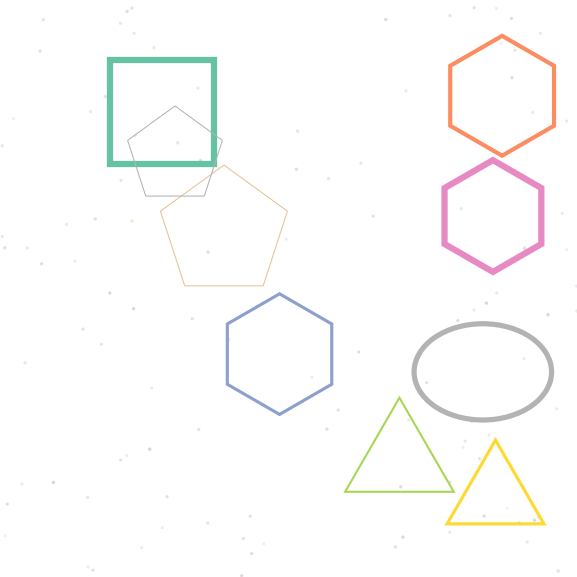[{"shape": "square", "thickness": 3, "radius": 0.45, "center": [0.28, 0.805]}, {"shape": "hexagon", "thickness": 2, "radius": 0.52, "center": [0.869, 0.833]}, {"shape": "hexagon", "thickness": 1.5, "radius": 0.52, "center": [0.484, 0.386]}, {"shape": "hexagon", "thickness": 3, "radius": 0.48, "center": [0.854, 0.625]}, {"shape": "triangle", "thickness": 1, "radius": 0.54, "center": [0.692, 0.202]}, {"shape": "triangle", "thickness": 1.5, "radius": 0.48, "center": [0.858, 0.14]}, {"shape": "pentagon", "thickness": 0.5, "radius": 0.58, "center": [0.388, 0.598]}, {"shape": "pentagon", "thickness": 0.5, "radius": 0.43, "center": [0.303, 0.729]}, {"shape": "oval", "thickness": 2.5, "radius": 0.6, "center": [0.836, 0.355]}]